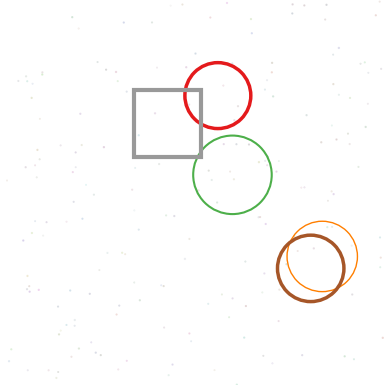[{"shape": "circle", "thickness": 2.5, "radius": 0.43, "center": [0.566, 0.752]}, {"shape": "circle", "thickness": 1.5, "radius": 0.51, "center": [0.604, 0.546]}, {"shape": "circle", "thickness": 1, "radius": 0.46, "center": [0.837, 0.334]}, {"shape": "circle", "thickness": 2.5, "radius": 0.43, "center": [0.807, 0.303]}, {"shape": "square", "thickness": 3, "radius": 0.43, "center": [0.435, 0.679]}]